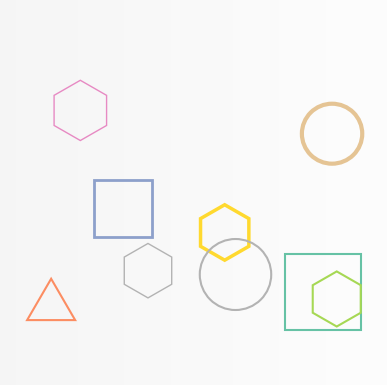[{"shape": "square", "thickness": 1.5, "radius": 0.49, "center": [0.834, 0.242]}, {"shape": "triangle", "thickness": 1.5, "radius": 0.36, "center": [0.132, 0.204]}, {"shape": "square", "thickness": 2, "radius": 0.37, "center": [0.317, 0.459]}, {"shape": "hexagon", "thickness": 1, "radius": 0.39, "center": [0.207, 0.713]}, {"shape": "hexagon", "thickness": 1.5, "radius": 0.36, "center": [0.869, 0.223]}, {"shape": "hexagon", "thickness": 2.5, "radius": 0.36, "center": [0.58, 0.396]}, {"shape": "circle", "thickness": 3, "radius": 0.39, "center": [0.857, 0.653]}, {"shape": "hexagon", "thickness": 1, "radius": 0.35, "center": [0.382, 0.297]}, {"shape": "circle", "thickness": 1.5, "radius": 0.46, "center": [0.608, 0.287]}]